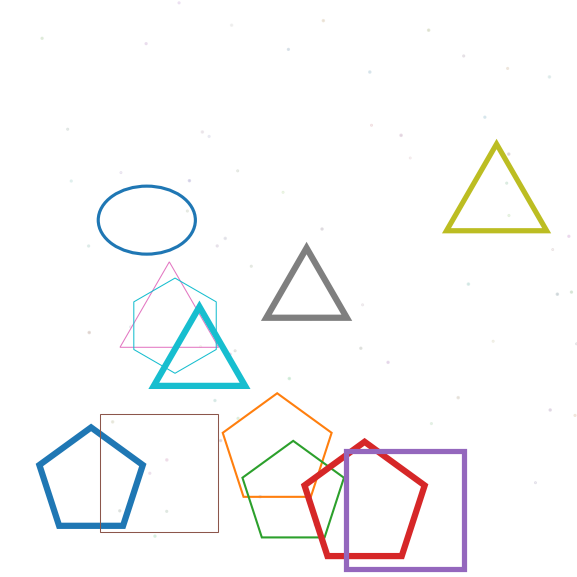[{"shape": "pentagon", "thickness": 3, "radius": 0.47, "center": [0.158, 0.165]}, {"shape": "oval", "thickness": 1.5, "radius": 0.42, "center": [0.254, 0.618]}, {"shape": "pentagon", "thickness": 1, "radius": 0.5, "center": [0.48, 0.219]}, {"shape": "pentagon", "thickness": 1, "radius": 0.46, "center": [0.508, 0.143]}, {"shape": "pentagon", "thickness": 3, "radius": 0.55, "center": [0.631, 0.125]}, {"shape": "square", "thickness": 2.5, "radius": 0.51, "center": [0.701, 0.116]}, {"shape": "square", "thickness": 0.5, "radius": 0.51, "center": [0.275, 0.18]}, {"shape": "triangle", "thickness": 0.5, "radius": 0.49, "center": [0.293, 0.447]}, {"shape": "triangle", "thickness": 3, "radius": 0.4, "center": [0.531, 0.489]}, {"shape": "triangle", "thickness": 2.5, "radius": 0.5, "center": [0.86, 0.65]}, {"shape": "hexagon", "thickness": 0.5, "radius": 0.41, "center": [0.303, 0.435]}, {"shape": "triangle", "thickness": 3, "radius": 0.46, "center": [0.345, 0.377]}]